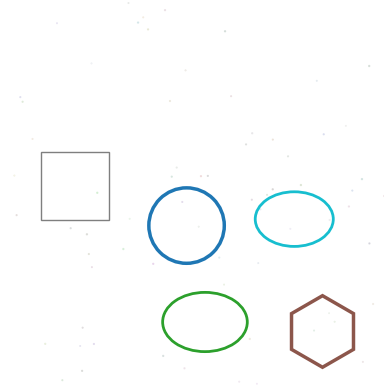[{"shape": "circle", "thickness": 2.5, "radius": 0.49, "center": [0.485, 0.414]}, {"shape": "oval", "thickness": 2, "radius": 0.55, "center": [0.532, 0.164]}, {"shape": "hexagon", "thickness": 2.5, "radius": 0.46, "center": [0.838, 0.139]}, {"shape": "square", "thickness": 1, "radius": 0.44, "center": [0.195, 0.517]}, {"shape": "oval", "thickness": 2, "radius": 0.51, "center": [0.764, 0.431]}]